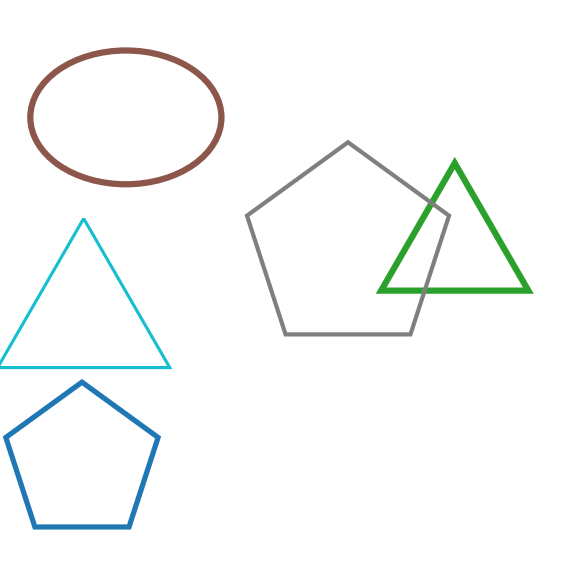[{"shape": "pentagon", "thickness": 2.5, "radius": 0.69, "center": [0.142, 0.199]}, {"shape": "triangle", "thickness": 3, "radius": 0.74, "center": [0.787, 0.569]}, {"shape": "oval", "thickness": 3, "radius": 0.83, "center": [0.218, 0.796]}, {"shape": "pentagon", "thickness": 2, "radius": 0.92, "center": [0.603, 0.569]}, {"shape": "triangle", "thickness": 1.5, "radius": 0.86, "center": [0.145, 0.449]}]